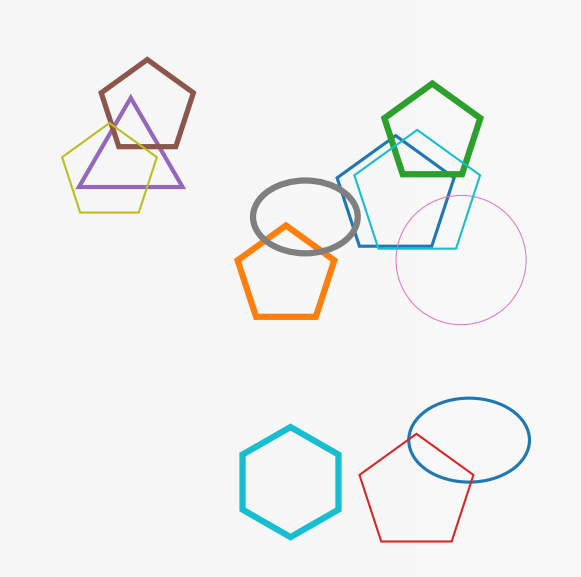[{"shape": "oval", "thickness": 1.5, "radius": 0.52, "center": [0.807, 0.237]}, {"shape": "pentagon", "thickness": 1.5, "radius": 0.53, "center": [0.681, 0.658]}, {"shape": "pentagon", "thickness": 3, "radius": 0.44, "center": [0.492, 0.521]}, {"shape": "pentagon", "thickness": 3, "radius": 0.43, "center": [0.744, 0.768]}, {"shape": "pentagon", "thickness": 1, "radius": 0.52, "center": [0.716, 0.145]}, {"shape": "triangle", "thickness": 2, "radius": 0.51, "center": [0.225, 0.727]}, {"shape": "pentagon", "thickness": 2.5, "radius": 0.42, "center": [0.253, 0.813]}, {"shape": "circle", "thickness": 0.5, "radius": 0.56, "center": [0.793, 0.549]}, {"shape": "oval", "thickness": 3, "radius": 0.45, "center": [0.525, 0.624]}, {"shape": "pentagon", "thickness": 1, "radius": 0.43, "center": [0.188, 0.7]}, {"shape": "hexagon", "thickness": 3, "radius": 0.48, "center": [0.5, 0.164]}, {"shape": "pentagon", "thickness": 1, "radius": 0.57, "center": [0.718, 0.661]}]